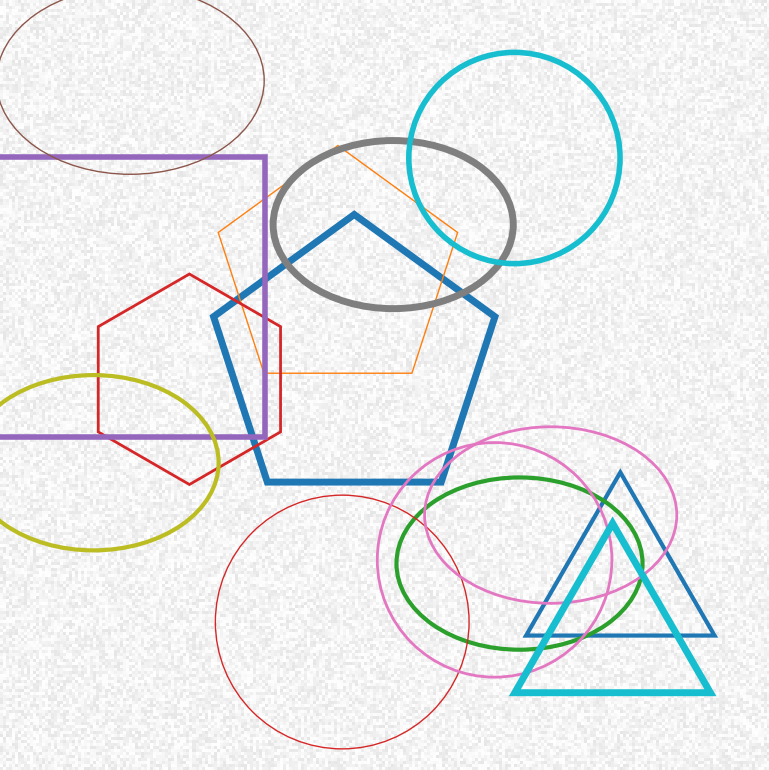[{"shape": "triangle", "thickness": 1.5, "radius": 0.71, "center": [0.806, 0.245]}, {"shape": "pentagon", "thickness": 2.5, "radius": 0.96, "center": [0.46, 0.529]}, {"shape": "pentagon", "thickness": 0.5, "radius": 0.82, "center": [0.439, 0.648]}, {"shape": "oval", "thickness": 1.5, "radius": 0.8, "center": [0.675, 0.268]}, {"shape": "hexagon", "thickness": 1, "radius": 0.68, "center": [0.246, 0.507]}, {"shape": "circle", "thickness": 0.5, "radius": 0.82, "center": [0.444, 0.192]}, {"shape": "square", "thickness": 2, "radius": 0.91, "center": [0.162, 0.615]}, {"shape": "oval", "thickness": 0.5, "radius": 0.87, "center": [0.169, 0.895]}, {"shape": "oval", "thickness": 1, "radius": 0.82, "center": [0.715, 0.331]}, {"shape": "circle", "thickness": 1, "radius": 0.76, "center": [0.642, 0.273]}, {"shape": "oval", "thickness": 2.5, "radius": 0.78, "center": [0.511, 0.708]}, {"shape": "oval", "thickness": 1.5, "radius": 0.81, "center": [0.121, 0.399]}, {"shape": "triangle", "thickness": 2.5, "radius": 0.73, "center": [0.796, 0.174]}, {"shape": "circle", "thickness": 2, "radius": 0.69, "center": [0.668, 0.795]}]